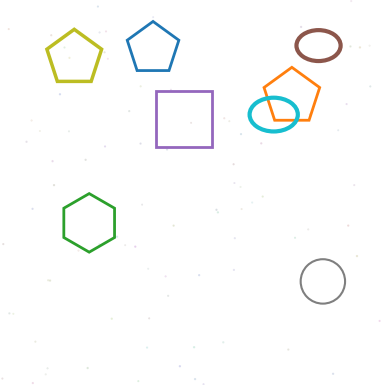[{"shape": "pentagon", "thickness": 2, "radius": 0.35, "center": [0.398, 0.874]}, {"shape": "pentagon", "thickness": 2, "radius": 0.38, "center": [0.758, 0.749]}, {"shape": "hexagon", "thickness": 2, "radius": 0.38, "center": [0.232, 0.421]}, {"shape": "square", "thickness": 2, "radius": 0.36, "center": [0.478, 0.69]}, {"shape": "oval", "thickness": 3, "radius": 0.29, "center": [0.827, 0.882]}, {"shape": "circle", "thickness": 1.5, "radius": 0.29, "center": [0.839, 0.269]}, {"shape": "pentagon", "thickness": 2.5, "radius": 0.37, "center": [0.193, 0.849]}, {"shape": "oval", "thickness": 3, "radius": 0.31, "center": [0.711, 0.702]}]